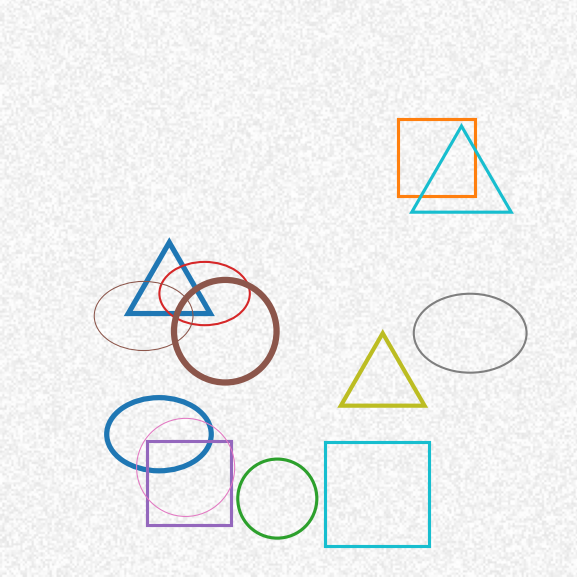[{"shape": "triangle", "thickness": 2.5, "radius": 0.41, "center": [0.293, 0.497]}, {"shape": "oval", "thickness": 2.5, "radius": 0.45, "center": [0.275, 0.247]}, {"shape": "square", "thickness": 1.5, "radius": 0.33, "center": [0.756, 0.727]}, {"shape": "circle", "thickness": 1.5, "radius": 0.34, "center": [0.48, 0.136]}, {"shape": "oval", "thickness": 1, "radius": 0.39, "center": [0.354, 0.491]}, {"shape": "square", "thickness": 1.5, "radius": 0.36, "center": [0.327, 0.162]}, {"shape": "circle", "thickness": 3, "radius": 0.44, "center": [0.39, 0.426]}, {"shape": "oval", "thickness": 0.5, "radius": 0.43, "center": [0.249, 0.452]}, {"shape": "circle", "thickness": 0.5, "radius": 0.42, "center": [0.321, 0.19]}, {"shape": "oval", "thickness": 1, "radius": 0.49, "center": [0.814, 0.422]}, {"shape": "triangle", "thickness": 2, "radius": 0.42, "center": [0.663, 0.339]}, {"shape": "square", "thickness": 1.5, "radius": 0.45, "center": [0.653, 0.144]}, {"shape": "triangle", "thickness": 1.5, "radius": 0.5, "center": [0.799, 0.681]}]